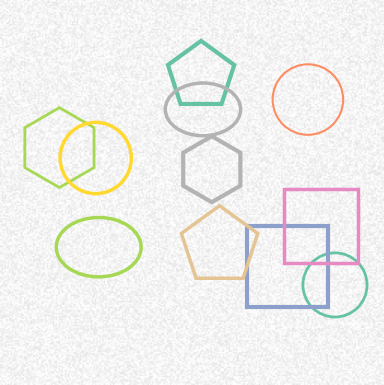[{"shape": "circle", "thickness": 2, "radius": 0.42, "center": [0.87, 0.26]}, {"shape": "pentagon", "thickness": 3, "radius": 0.45, "center": [0.522, 0.803]}, {"shape": "circle", "thickness": 1.5, "radius": 0.46, "center": [0.8, 0.741]}, {"shape": "square", "thickness": 3, "radius": 0.53, "center": [0.747, 0.308]}, {"shape": "square", "thickness": 2.5, "radius": 0.48, "center": [0.833, 0.413]}, {"shape": "hexagon", "thickness": 2, "radius": 0.52, "center": [0.154, 0.617]}, {"shape": "oval", "thickness": 2.5, "radius": 0.55, "center": [0.256, 0.358]}, {"shape": "circle", "thickness": 2.5, "radius": 0.46, "center": [0.249, 0.59]}, {"shape": "pentagon", "thickness": 2.5, "radius": 0.52, "center": [0.57, 0.362]}, {"shape": "hexagon", "thickness": 3, "radius": 0.43, "center": [0.55, 0.56]}, {"shape": "oval", "thickness": 2.5, "radius": 0.49, "center": [0.527, 0.716]}]